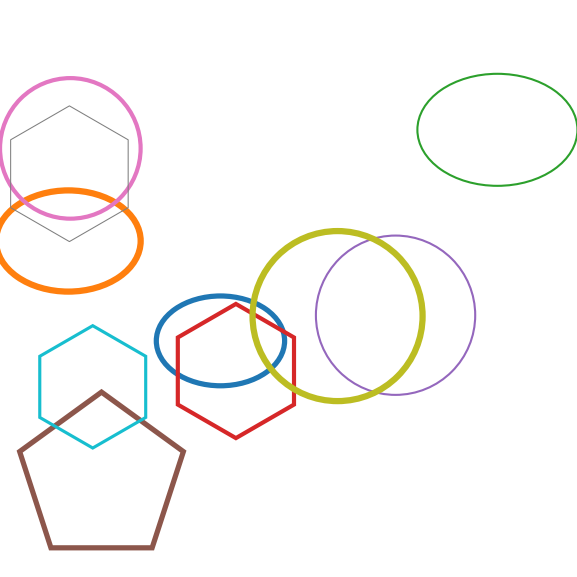[{"shape": "oval", "thickness": 2.5, "radius": 0.56, "center": [0.382, 0.409]}, {"shape": "oval", "thickness": 3, "radius": 0.63, "center": [0.118, 0.582]}, {"shape": "oval", "thickness": 1, "radius": 0.69, "center": [0.861, 0.774]}, {"shape": "hexagon", "thickness": 2, "radius": 0.58, "center": [0.409, 0.357]}, {"shape": "circle", "thickness": 1, "radius": 0.69, "center": [0.685, 0.453]}, {"shape": "pentagon", "thickness": 2.5, "radius": 0.75, "center": [0.176, 0.171]}, {"shape": "circle", "thickness": 2, "radius": 0.61, "center": [0.122, 0.742]}, {"shape": "hexagon", "thickness": 0.5, "radius": 0.59, "center": [0.12, 0.698]}, {"shape": "circle", "thickness": 3, "radius": 0.74, "center": [0.585, 0.452]}, {"shape": "hexagon", "thickness": 1.5, "radius": 0.53, "center": [0.161, 0.329]}]